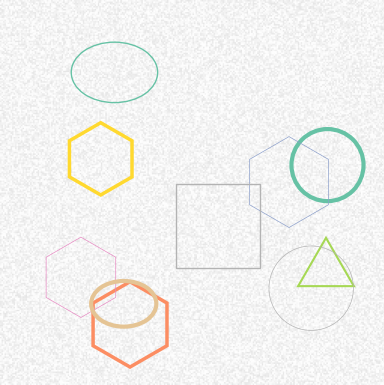[{"shape": "oval", "thickness": 1, "radius": 0.56, "center": [0.297, 0.812]}, {"shape": "circle", "thickness": 3, "radius": 0.47, "center": [0.851, 0.571]}, {"shape": "hexagon", "thickness": 2.5, "radius": 0.55, "center": [0.338, 0.157]}, {"shape": "hexagon", "thickness": 0.5, "radius": 0.59, "center": [0.751, 0.527]}, {"shape": "hexagon", "thickness": 0.5, "radius": 0.52, "center": [0.21, 0.28]}, {"shape": "triangle", "thickness": 1.5, "radius": 0.42, "center": [0.847, 0.299]}, {"shape": "hexagon", "thickness": 2.5, "radius": 0.47, "center": [0.262, 0.587]}, {"shape": "oval", "thickness": 3, "radius": 0.42, "center": [0.321, 0.211]}, {"shape": "square", "thickness": 1, "radius": 0.55, "center": [0.566, 0.413]}, {"shape": "circle", "thickness": 0.5, "radius": 0.55, "center": [0.808, 0.251]}]